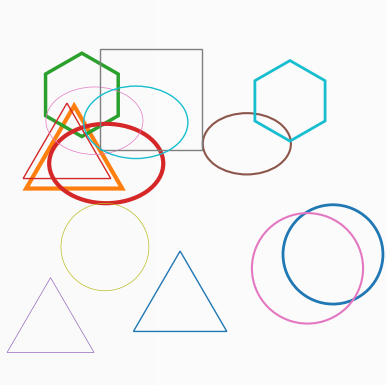[{"shape": "triangle", "thickness": 1, "radius": 0.7, "center": [0.465, 0.209]}, {"shape": "circle", "thickness": 2, "radius": 0.64, "center": [0.859, 0.339]}, {"shape": "triangle", "thickness": 3, "radius": 0.72, "center": [0.191, 0.582]}, {"shape": "hexagon", "thickness": 2.5, "radius": 0.54, "center": [0.211, 0.754]}, {"shape": "triangle", "thickness": 1, "radius": 0.65, "center": [0.173, 0.602]}, {"shape": "oval", "thickness": 3, "radius": 0.74, "center": [0.274, 0.575]}, {"shape": "triangle", "thickness": 0.5, "radius": 0.65, "center": [0.13, 0.149]}, {"shape": "oval", "thickness": 1.5, "radius": 0.57, "center": [0.637, 0.627]}, {"shape": "oval", "thickness": 0.5, "radius": 0.63, "center": [0.244, 0.686]}, {"shape": "circle", "thickness": 1.5, "radius": 0.72, "center": [0.794, 0.303]}, {"shape": "square", "thickness": 1, "radius": 0.66, "center": [0.39, 0.742]}, {"shape": "circle", "thickness": 0.5, "radius": 0.57, "center": [0.271, 0.358]}, {"shape": "oval", "thickness": 1, "radius": 0.67, "center": [0.35, 0.682]}, {"shape": "hexagon", "thickness": 2, "radius": 0.52, "center": [0.748, 0.738]}]